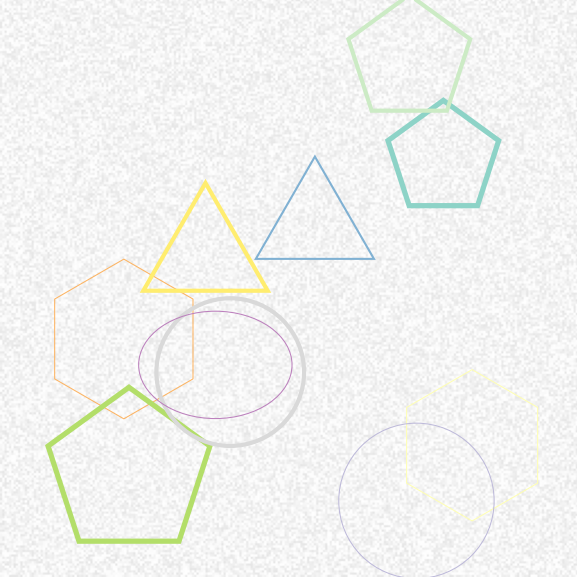[{"shape": "pentagon", "thickness": 2.5, "radius": 0.5, "center": [0.768, 0.725]}, {"shape": "hexagon", "thickness": 0.5, "radius": 0.66, "center": [0.818, 0.228]}, {"shape": "circle", "thickness": 0.5, "radius": 0.67, "center": [0.721, 0.132]}, {"shape": "triangle", "thickness": 1, "radius": 0.59, "center": [0.545, 0.61]}, {"shape": "hexagon", "thickness": 0.5, "radius": 0.69, "center": [0.214, 0.412]}, {"shape": "pentagon", "thickness": 2.5, "radius": 0.74, "center": [0.223, 0.181]}, {"shape": "circle", "thickness": 2, "radius": 0.64, "center": [0.399, 0.355]}, {"shape": "oval", "thickness": 0.5, "radius": 0.66, "center": [0.373, 0.367]}, {"shape": "pentagon", "thickness": 2, "radius": 0.55, "center": [0.709, 0.897]}, {"shape": "triangle", "thickness": 2, "radius": 0.62, "center": [0.356, 0.558]}]